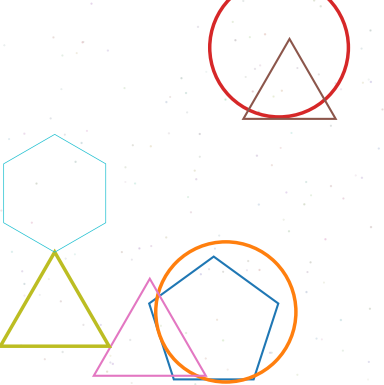[{"shape": "pentagon", "thickness": 1.5, "radius": 0.88, "center": [0.555, 0.157]}, {"shape": "circle", "thickness": 2.5, "radius": 0.91, "center": [0.587, 0.19]}, {"shape": "circle", "thickness": 2.5, "radius": 0.9, "center": [0.725, 0.876]}, {"shape": "triangle", "thickness": 1.5, "radius": 0.69, "center": [0.752, 0.76]}, {"shape": "triangle", "thickness": 1.5, "radius": 0.84, "center": [0.389, 0.108]}, {"shape": "triangle", "thickness": 2.5, "radius": 0.82, "center": [0.142, 0.182]}, {"shape": "hexagon", "thickness": 0.5, "radius": 0.77, "center": [0.142, 0.498]}]